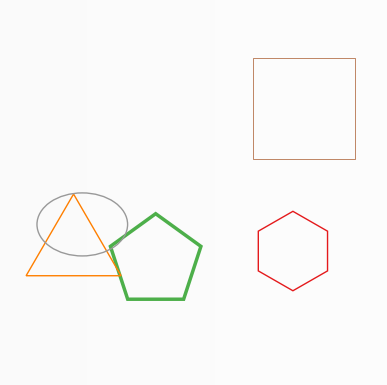[{"shape": "hexagon", "thickness": 1, "radius": 0.52, "center": [0.756, 0.348]}, {"shape": "pentagon", "thickness": 2.5, "radius": 0.61, "center": [0.402, 0.322]}, {"shape": "triangle", "thickness": 1, "radius": 0.71, "center": [0.19, 0.355]}, {"shape": "square", "thickness": 0.5, "radius": 0.66, "center": [0.784, 0.719]}, {"shape": "oval", "thickness": 1, "radius": 0.58, "center": [0.212, 0.417]}]